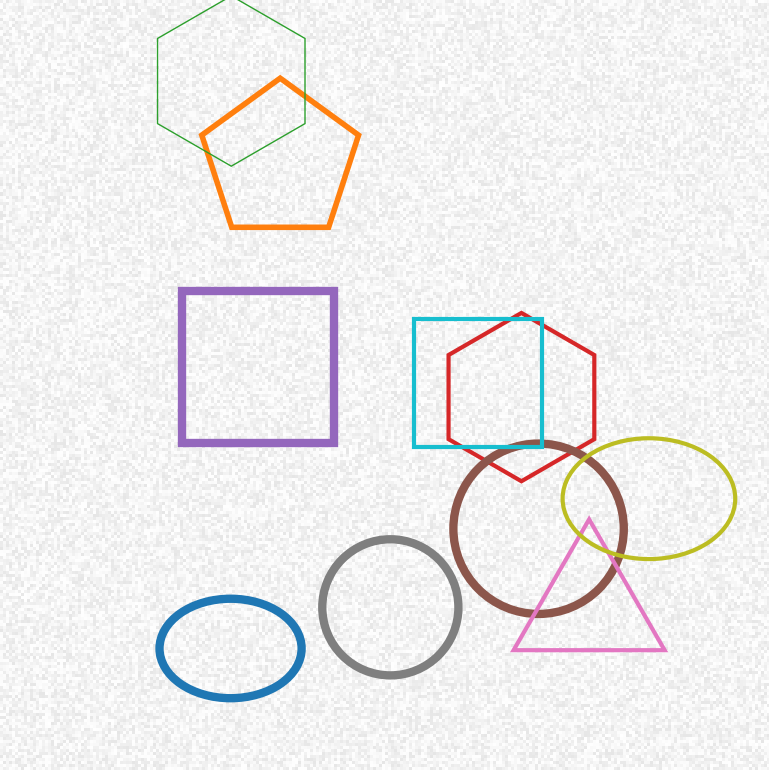[{"shape": "oval", "thickness": 3, "radius": 0.46, "center": [0.299, 0.158]}, {"shape": "pentagon", "thickness": 2, "radius": 0.54, "center": [0.364, 0.791]}, {"shape": "hexagon", "thickness": 0.5, "radius": 0.55, "center": [0.3, 0.895]}, {"shape": "hexagon", "thickness": 1.5, "radius": 0.55, "center": [0.677, 0.484]}, {"shape": "square", "thickness": 3, "radius": 0.49, "center": [0.335, 0.523]}, {"shape": "circle", "thickness": 3, "radius": 0.55, "center": [0.699, 0.313]}, {"shape": "triangle", "thickness": 1.5, "radius": 0.57, "center": [0.765, 0.212]}, {"shape": "circle", "thickness": 3, "radius": 0.44, "center": [0.507, 0.211]}, {"shape": "oval", "thickness": 1.5, "radius": 0.56, "center": [0.843, 0.352]}, {"shape": "square", "thickness": 1.5, "radius": 0.42, "center": [0.621, 0.503]}]